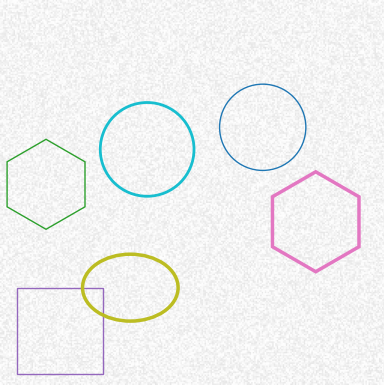[{"shape": "circle", "thickness": 1, "radius": 0.56, "center": [0.682, 0.669]}, {"shape": "hexagon", "thickness": 1, "radius": 0.58, "center": [0.12, 0.521]}, {"shape": "square", "thickness": 1, "radius": 0.56, "center": [0.156, 0.14]}, {"shape": "hexagon", "thickness": 2.5, "radius": 0.65, "center": [0.82, 0.424]}, {"shape": "oval", "thickness": 2.5, "radius": 0.62, "center": [0.338, 0.253]}, {"shape": "circle", "thickness": 2, "radius": 0.61, "center": [0.382, 0.612]}]